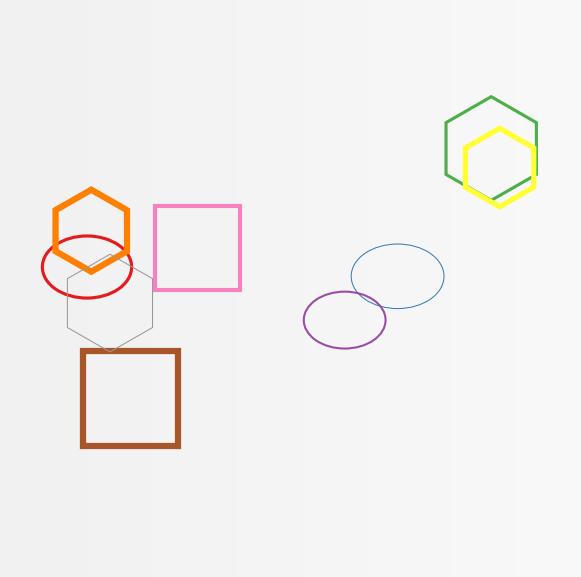[{"shape": "oval", "thickness": 1.5, "radius": 0.38, "center": [0.15, 0.537]}, {"shape": "oval", "thickness": 0.5, "radius": 0.4, "center": [0.684, 0.521]}, {"shape": "hexagon", "thickness": 1.5, "radius": 0.45, "center": [0.845, 0.742]}, {"shape": "oval", "thickness": 1, "radius": 0.35, "center": [0.593, 0.445]}, {"shape": "hexagon", "thickness": 3, "radius": 0.35, "center": [0.157, 0.6]}, {"shape": "hexagon", "thickness": 2.5, "radius": 0.34, "center": [0.86, 0.709]}, {"shape": "square", "thickness": 3, "radius": 0.41, "center": [0.225, 0.309]}, {"shape": "square", "thickness": 2, "radius": 0.36, "center": [0.339, 0.57]}, {"shape": "hexagon", "thickness": 0.5, "radius": 0.42, "center": [0.189, 0.474]}]